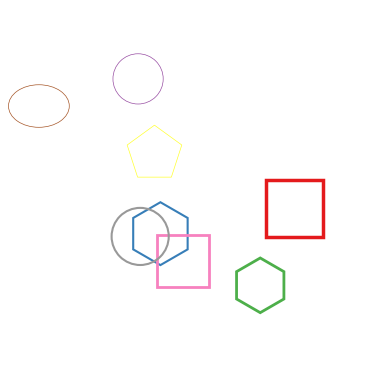[{"shape": "square", "thickness": 2.5, "radius": 0.37, "center": [0.765, 0.459]}, {"shape": "hexagon", "thickness": 1.5, "radius": 0.41, "center": [0.417, 0.393]}, {"shape": "hexagon", "thickness": 2, "radius": 0.36, "center": [0.676, 0.259]}, {"shape": "circle", "thickness": 0.5, "radius": 0.33, "center": [0.359, 0.795]}, {"shape": "pentagon", "thickness": 0.5, "radius": 0.37, "center": [0.401, 0.6]}, {"shape": "oval", "thickness": 0.5, "radius": 0.39, "center": [0.101, 0.725]}, {"shape": "square", "thickness": 2, "radius": 0.34, "center": [0.474, 0.322]}, {"shape": "circle", "thickness": 1.5, "radius": 0.37, "center": [0.364, 0.386]}]